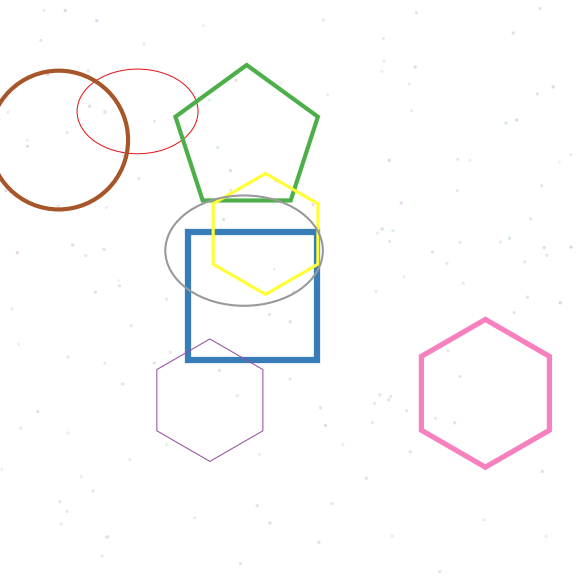[{"shape": "oval", "thickness": 0.5, "radius": 0.52, "center": [0.238, 0.806]}, {"shape": "square", "thickness": 3, "radius": 0.56, "center": [0.438, 0.487]}, {"shape": "pentagon", "thickness": 2, "radius": 0.65, "center": [0.427, 0.757]}, {"shape": "hexagon", "thickness": 0.5, "radius": 0.53, "center": [0.363, 0.306]}, {"shape": "hexagon", "thickness": 1.5, "radius": 0.52, "center": [0.46, 0.594]}, {"shape": "circle", "thickness": 2, "radius": 0.6, "center": [0.102, 0.757]}, {"shape": "hexagon", "thickness": 2.5, "radius": 0.64, "center": [0.84, 0.318]}, {"shape": "oval", "thickness": 1, "radius": 0.68, "center": [0.423, 0.565]}]